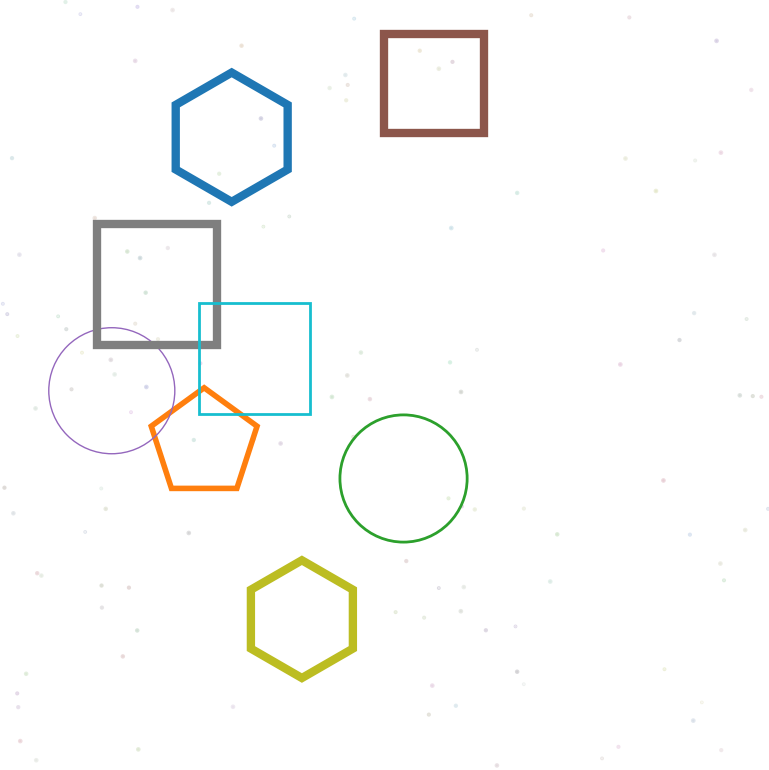[{"shape": "hexagon", "thickness": 3, "radius": 0.42, "center": [0.301, 0.822]}, {"shape": "pentagon", "thickness": 2, "radius": 0.36, "center": [0.265, 0.424]}, {"shape": "circle", "thickness": 1, "radius": 0.41, "center": [0.524, 0.379]}, {"shape": "circle", "thickness": 0.5, "radius": 0.41, "center": [0.145, 0.493]}, {"shape": "square", "thickness": 3, "radius": 0.32, "center": [0.564, 0.891]}, {"shape": "square", "thickness": 3, "radius": 0.39, "center": [0.204, 0.63]}, {"shape": "hexagon", "thickness": 3, "radius": 0.38, "center": [0.392, 0.196]}, {"shape": "square", "thickness": 1, "radius": 0.36, "center": [0.33, 0.535]}]